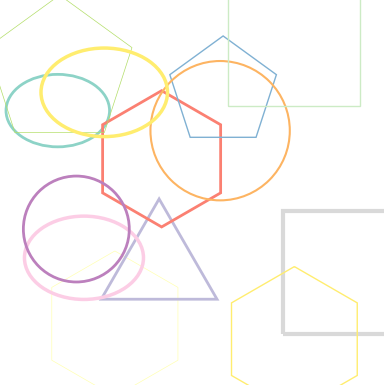[{"shape": "oval", "thickness": 2, "radius": 0.67, "center": [0.15, 0.713]}, {"shape": "hexagon", "thickness": 0.5, "radius": 0.95, "center": [0.298, 0.159]}, {"shape": "triangle", "thickness": 2, "radius": 0.87, "center": [0.413, 0.31]}, {"shape": "hexagon", "thickness": 2, "radius": 0.88, "center": [0.42, 0.588]}, {"shape": "pentagon", "thickness": 1, "radius": 0.73, "center": [0.58, 0.761]}, {"shape": "circle", "thickness": 1.5, "radius": 0.9, "center": [0.572, 0.661]}, {"shape": "pentagon", "thickness": 0.5, "radius": 0.99, "center": [0.155, 0.815]}, {"shape": "oval", "thickness": 2.5, "radius": 0.77, "center": [0.218, 0.33]}, {"shape": "square", "thickness": 3, "radius": 0.79, "center": [0.894, 0.292]}, {"shape": "circle", "thickness": 2, "radius": 0.69, "center": [0.198, 0.405]}, {"shape": "square", "thickness": 1, "radius": 0.86, "center": [0.764, 0.895]}, {"shape": "oval", "thickness": 2.5, "radius": 0.82, "center": [0.271, 0.76]}, {"shape": "hexagon", "thickness": 1, "radius": 0.94, "center": [0.765, 0.119]}]